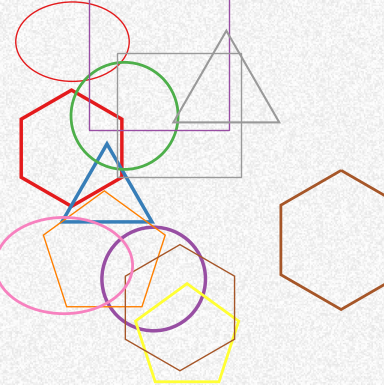[{"shape": "oval", "thickness": 1, "radius": 0.74, "center": [0.188, 0.892]}, {"shape": "hexagon", "thickness": 2.5, "radius": 0.75, "center": [0.186, 0.615]}, {"shape": "triangle", "thickness": 2.5, "radius": 0.68, "center": [0.278, 0.491]}, {"shape": "circle", "thickness": 2, "radius": 0.7, "center": [0.323, 0.699]}, {"shape": "circle", "thickness": 2.5, "radius": 0.67, "center": [0.399, 0.275]}, {"shape": "square", "thickness": 1, "radius": 0.91, "center": [0.413, 0.845]}, {"shape": "pentagon", "thickness": 1, "radius": 0.83, "center": [0.271, 0.338]}, {"shape": "pentagon", "thickness": 2, "radius": 0.7, "center": [0.486, 0.122]}, {"shape": "hexagon", "thickness": 2, "radius": 0.9, "center": [0.886, 0.377]}, {"shape": "hexagon", "thickness": 1, "radius": 0.82, "center": [0.467, 0.201]}, {"shape": "oval", "thickness": 2, "radius": 0.89, "center": [0.166, 0.31]}, {"shape": "triangle", "thickness": 1.5, "radius": 0.79, "center": [0.588, 0.761]}, {"shape": "square", "thickness": 1, "radius": 0.81, "center": [0.465, 0.701]}]